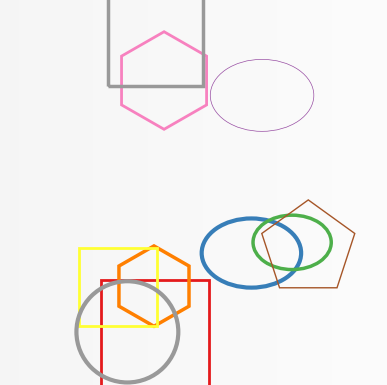[{"shape": "square", "thickness": 2, "radius": 0.7, "center": [0.4, 0.133]}, {"shape": "oval", "thickness": 3, "radius": 0.64, "center": [0.649, 0.343]}, {"shape": "oval", "thickness": 2.5, "radius": 0.5, "center": [0.754, 0.37]}, {"shape": "oval", "thickness": 0.5, "radius": 0.67, "center": [0.676, 0.752]}, {"shape": "hexagon", "thickness": 2.5, "radius": 0.52, "center": [0.397, 0.257]}, {"shape": "square", "thickness": 2, "radius": 0.5, "center": [0.304, 0.255]}, {"shape": "pentagon", "thickness": 1, "radius": 0.63, "center": [0.796, 0.355]}, {"shape": "hexagon", "thickness": 2, "radius": 0.63, "center": [0.423, 0.791]}, {"shape": "square", "thickness": 2.5, "radius": 0.61, "center": [0.401, 0.898]}, {"shape": "circle", "thickness": 3, "radius": 0.66, "center": [0.329, 0.138]}]